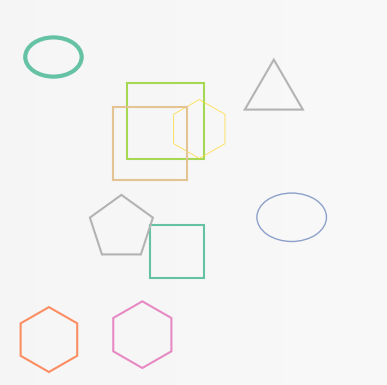[{"shape": "oval", "thickness": 3, "radius": 0.36, "center": [0.138, 0.852]}, {"shape": "square", "thickness": 1.5, "radius": 0.35, "center": [0.457, 0.346]}, {"shape": "hexagon", "thickness": 1.5, "radius": 0.42, "center": [0.126, 0.118]}, {"shape": "oval", "thickness": 1, "radius": 0.45, "center": [0.753, 0.436]}, {"shape": "hexagon", "thickness": 1.5, "radius": 0.43, "center": [0.367, 0.131]}, {"shape": "square", "thickness": 1.5, "radius": 0.5, "center": [0.427, 0.686]}, {"shape": "hexagon", "thickness": 0.5, "radius": 0.38, "center": [0.514, 0.665]}, {"shape": "square", "thickness": 1.5, "radius": 0.48, "center": [0.387, 0.627]}, {"shape": "triangle", "thickness": 1.5, "radius": 0.43, "center": [0.707, 0.759]}, {"shape": "pentagon", "thickness": 1.5, "radius": 0.43, "center": [0.313, 0.408]}]